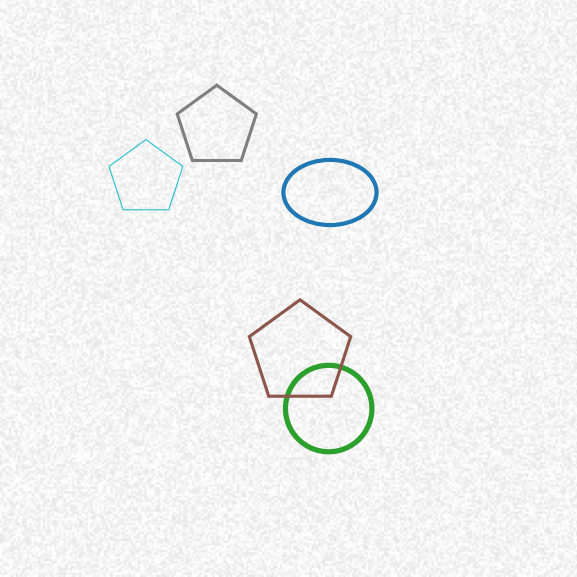[{"shape": "oval", "thickness": 2, "radius": 0.4, "center": [0.571, 0.666]}, {"shape": "circle", "thickness": 2.5, "radius": 0.37, "center": [0.569, 0.292]}, {"shape": "pentagon", "thickness": 1.5, "radius": 0.46, "center": [0.52, 0.388]}, {"shape": "pentagon", "thickness": 1.5, "radius": 0.36, "center": [0.375, 0.78]}, {"shape": "pentagon", "thickness": 0.5, "radius": 0.34, "center": [0.253, 0.69]}]